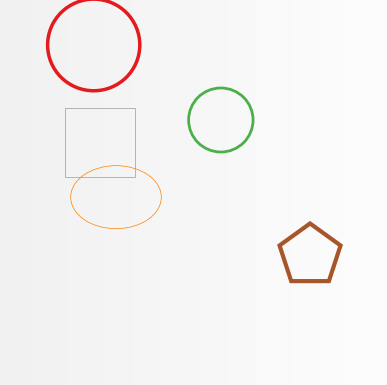[{"shape": "circle", "thickness": 2.5, "radius": 0.59, "center": [0.242, 0.883]}, {"shape": "circle", "thickness": 2, "radius": 0.42, "center": [0.57, 0.688]}, {"shape": "oval", "thickness": 0.5, "radius": 0.58, "center": [0.299, 0.488]}, {"shape": "pentagon", "thickness": 3, "radius": 0.41, "center": [0.8, 0.337]}, {"shape": "square", "thickness": 0.5, "radius": 0.45, "center": [0.257, 0.63]}]